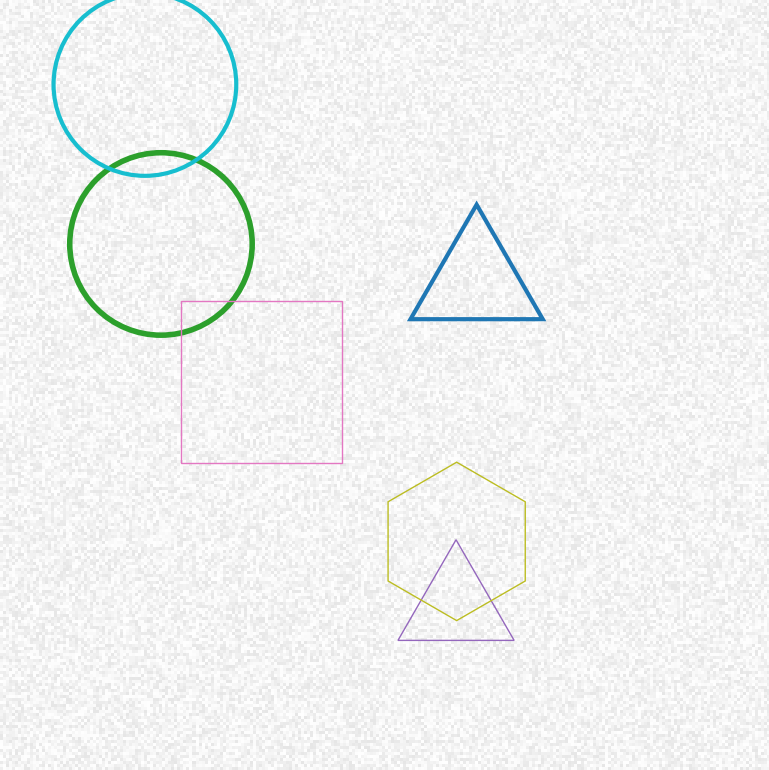[{"shape": "triangle", "thickness": 1.5, "radius": 0.5, "center": [0.619, 0.635]}, {"shape": "circle", "thickness": 2, "radius": 0.59, "center": [0.209, 0.683]}, {"shape": "triangle", "thickness": 0.5, "radius": 0.44, "center": [0.592, 0.212]}, {"shape": "square", "thickness": 0.5, "radius": 0.53, "center": [0.34, 0.504]}, {"shape": "hexagon", "thickness": 0.5, "radius": 0.51, "center": [0.593, 0.297]}, {"shape": "circle", "thickness": 1.5, "radius": 0.59, "center": [0.188, 0.89]}]